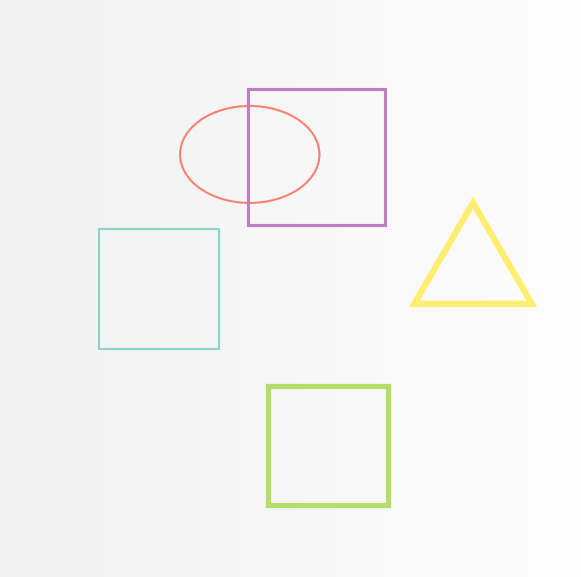[{"shape": "square", "thickness": 1, "radius": 0.52, "center": [0.274, 0.499]}, {"shape": "oval", "thickness": 1, "radius": 0.6, "center": [0.43, 0.732]}, {"shape": "square", "thickness": 2.5, "radius": 0.52, "center": [0.564, 0.227]}, {"shape": "square", "thickness": 1.5, "radius": 0.59, "center": [0.544, 0.727]}, {"shape": "triangle", "thickness": 3, "radius": 0.58, "center": [0.814, 0.531]}]